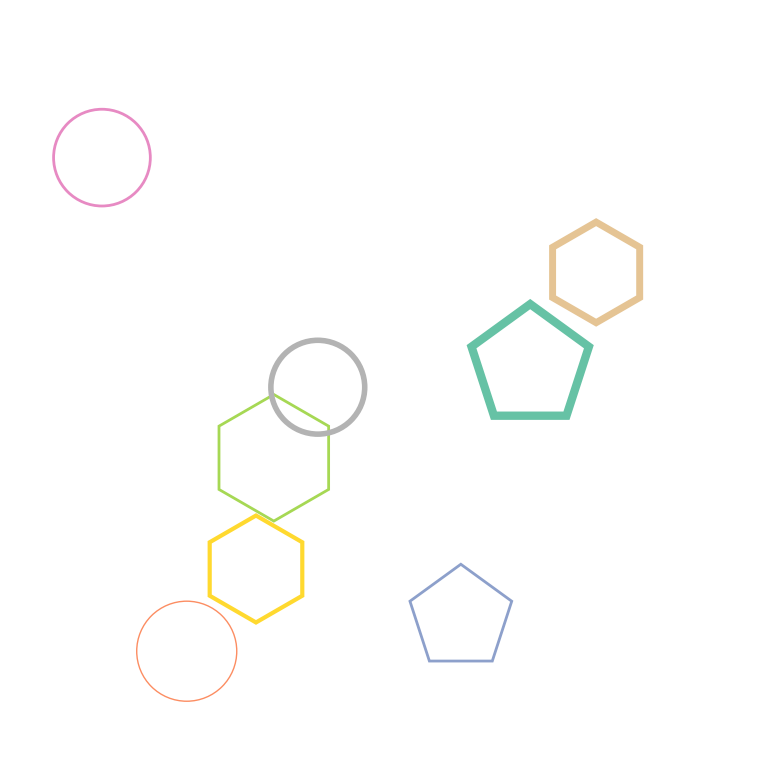[{"shape": "pentagon", "thickness": 3, "radius": 0.4, "center": [0.689, 0.525]}, {"shape": "circle", "thickness": 0.5, "radius": 0.32, "center": [0.243, 0.154]}, {"shape": "pentagon", "thickness": 1, "radius": 0.35, "center": [0.598, 0.198]}, {"shape": "circle", "thickness": 1, "radius": 0.31, "center": [0.132, 0.795]}, {"shape": "hexagon", "thickness": 1, "radius": 0.41, "center": [0.356, 0.405]}, {"shape": "hexagon", "thickness": 1.5, "radius": 0.35, "center": [0.332, 0.261]}, {"shape": "hexagon", "thickness": 2.5, "radius": 0.33, "center": [0.774, 0.646]}, {"shape": "circle", "thickness": 2, "radius": 0.3, "center": [0.413, 0.497]}]